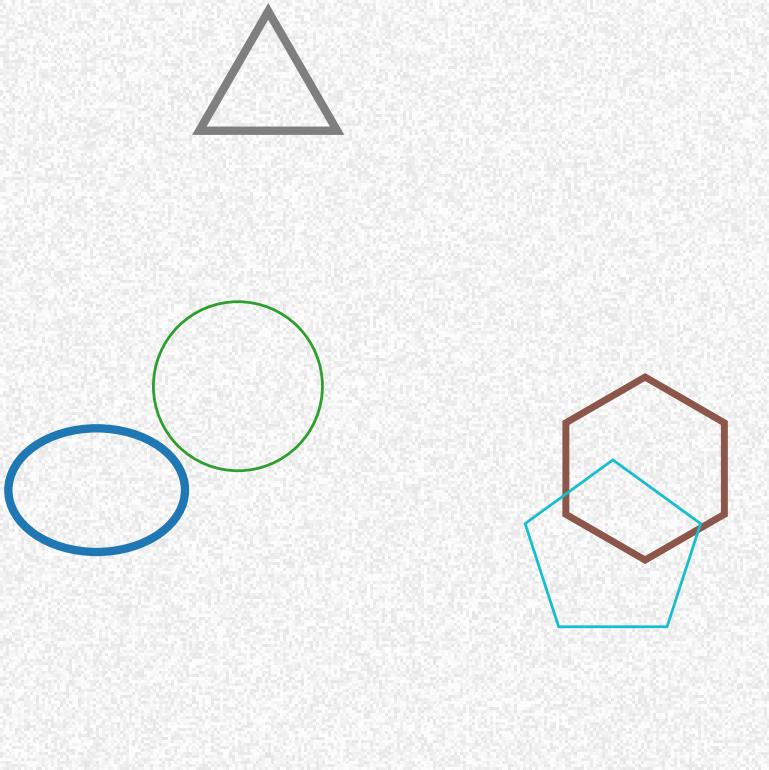[{"shape": "oval", "thickness": 3, "radius": 0.57, "center": [0.126, 0.363]}, {"shape": "circle", "thickness": 1, "radius": 0.55, "center": [0.309, 0.498]}, {"shape": "hexagon", "thickness": 2.5, "radius": 0.59, "center": [0.838, 0.391]}, {"shape": "triangle", "thickness": 3, "radius": 0.52, "center": [0.348, 0.882]}, {"shape": "pentagon", "thickness": 1, "radius": 0.6, "center": [0.796, 0.283]}]